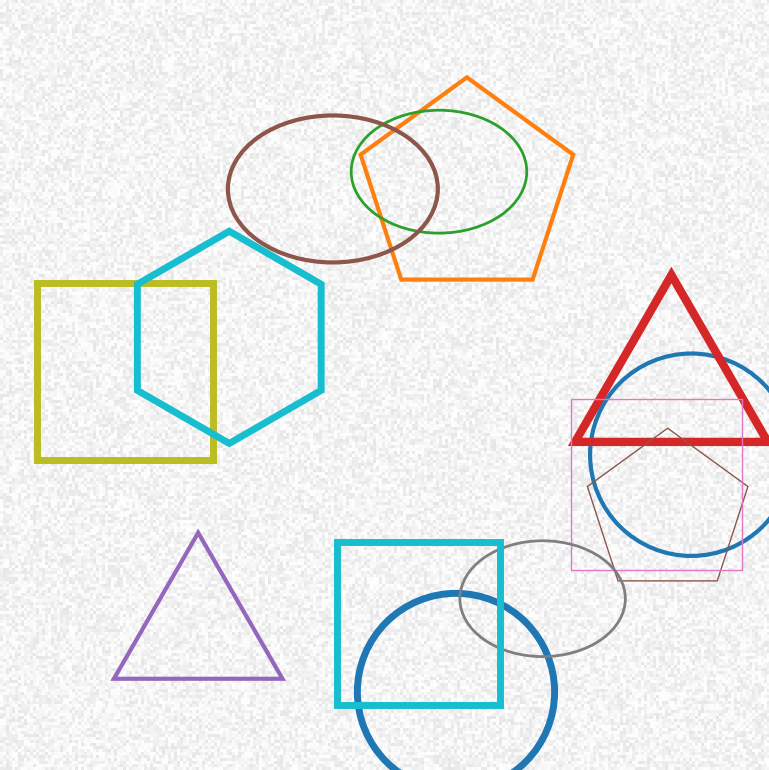[{"shape": "circle", "thickness": 2.5, "radius": 0.64, "center": [0.592, 0.101]}, {"shape": "circle", "thickness": 1.5, "radius": 0.66, "center": [0.898, 0.409]}, {"shape": "pentagon", "thickness": 1.5, "radius": 0.73, "center": [0.606, 0.754]}, {"shape": "oval", "thickness": 1, "radius": 0.57, "center": [0.57, 0.777]}, {"shape": "triangle", "thickness": 3, "radius": 0.72, "center": [0.872, 0.498]}, {"shape": "triangle", "thickness": 1.5, "radius": 0.63, "center": [0.257, 0.182]}, {"shape": "pentagon", "thickness": 0.5, "radius": 0.55, "center": [0.867, 0.334]}, {"shape": "oval", "thickness": 1.5, "radius": 0.68, "center": [0.432, 0.755]}, {"shape": "square", "thickness": 0.5, "radius": 0.55, "center": [0.852, 0.37]}, {"shape": "oval", "thickness": 1, "radius": 0.54, "center": [0.705, 0.222]}, {"shape": "square", "thickness": 2.5, "radius": 0.57, "center": [0.162, 0.518]}, {"shape": "square", "thickness": 2.5, "radius": 0.53, "center": [0.544, 0.19]}, {"shape": "hexagon", "thickness": 2.5, "radius": 0.69, "center": [0.298, 0.562]}]